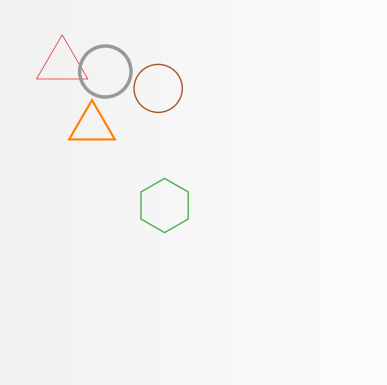[{"shape": "triangle", "thickness": 0.5, "radius": 0.38, "center": [0.16, 0.833]}, {"shape": "hexagon", "thickness": 1, "radius": 0.35, "center": [0.425, 0.466]}, {"shape": "triangle", "thickness": 1.5, "radius": 0.34, "center": [0.237, 0.672]}, {"shape": "circle", "thickness": 1, "radius": 0.31, "center": [0.408, 0.77]}, {"shape": "circle", "thickness": 2.5, "radius": 0.33, "center": [0.272, 0.814]}]